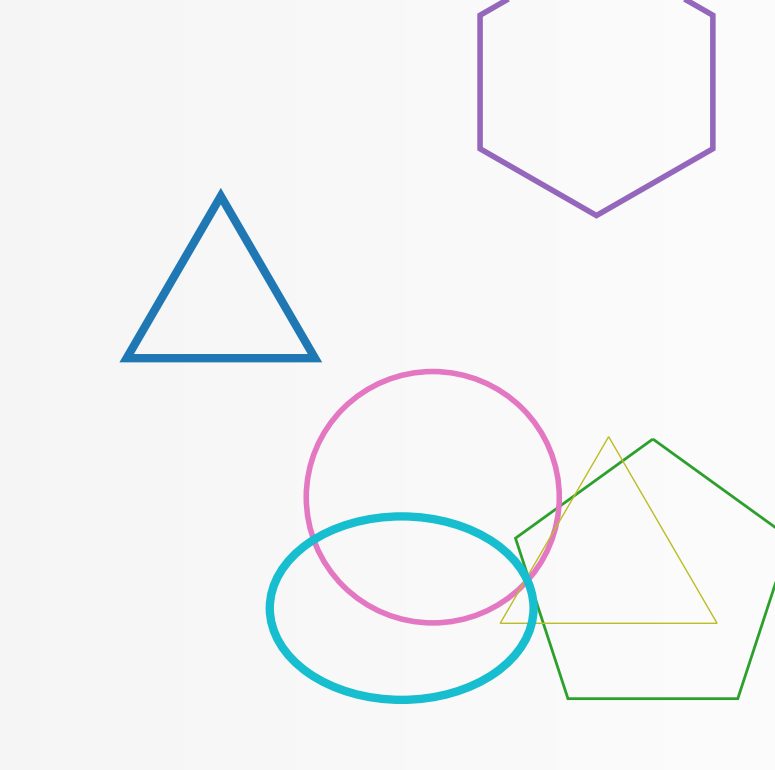[{"shape": "triangle", "thickness": 3, "radius": 0.7, "center": [0.285, 0.605]}, {"shape": "pentagon", "thickness": 1, "radius": 0.93, "center": [0.842, 0.243]}, {"shape": "hexagon", "thickness": 2, "radius": 0.87, "center": [0.77, 0.893]}, {"shape": "circle", "thickness": 2, "radius": 0.82, "center": [0.558, 0.354]}, {"shape": "triangle", "thickness": 0.5, "radius": 0.81, "center": [0.785, 0.271]}, {"shape": "oval", "thickness": 3, "radius": 0.85, "center": [0.518, 0.21]}]